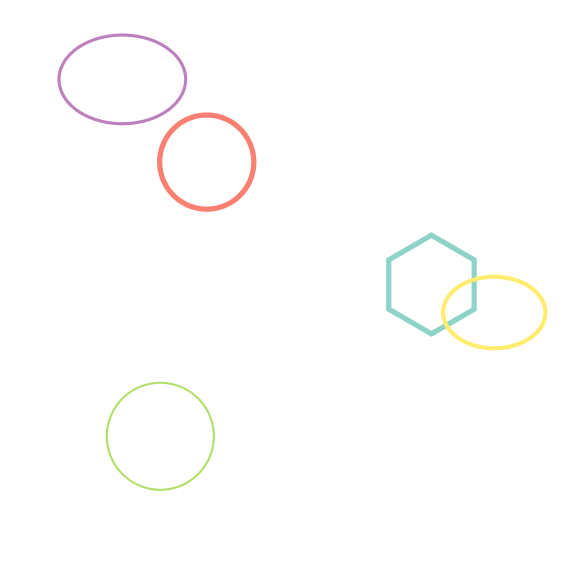[{"shape": "hexagon", "thickness": 2.5, "radius": 0.43, "center": [0.747, 0.506]}, {"shape": "circle", "thickness": 2.5, "radius": 0.41, "center": [0.358, 0.718]}, {"shape": "circle", "thickness": 1, "radius": 0.46, "center": [0.278, 0.244]}, {"shape": "oval", "thickness": 1.5, "radius": 0.55, "center": [0.212, 0.862]}, {"shape": "oval", "thickness": 2, "radius": 0.44, "center": [0.856, 0.458]}]